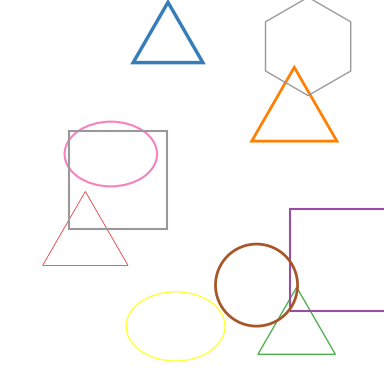[{"shape": "triangle", "thickness": 0.5, "radius": 0.64, "center": [0.222, 0.375]}, {"shape": "triangle", "thickness": 2.5, "radius": 0.52, "center": [0.436, 0.89]}, {"shape": "triangle", "thickness": 1, "radius": 0.58, "center": [0.771, 0.138]}, {"shape": "square", "thickness": 1.5, "radius": 0.66, "center": [0.886, 0.324]}, {"shape": "triangle", "thickness": 2, "radius": 0.64, "center": [0.764, 0.697]}, {"shape": "oval", "thickness": 1, "radius": 0.64, "center": [0.456, 0.152]}, {"shape": "circle", "thickness": 2, "radius": 0.53, "center": [0.666, 0.259]}, {"shape": "oval", "thickness": 1.5, "radius": 0.6, "center": [0.288, 0.6]}, {"shape": "hexagon", "thickness": 1, "radius": 0.64, "center": [0.8, 0.879]}, {"shape": "square", "thickness": 1.5, "radius": 0.63, "center": [0.307, 0.533]}]